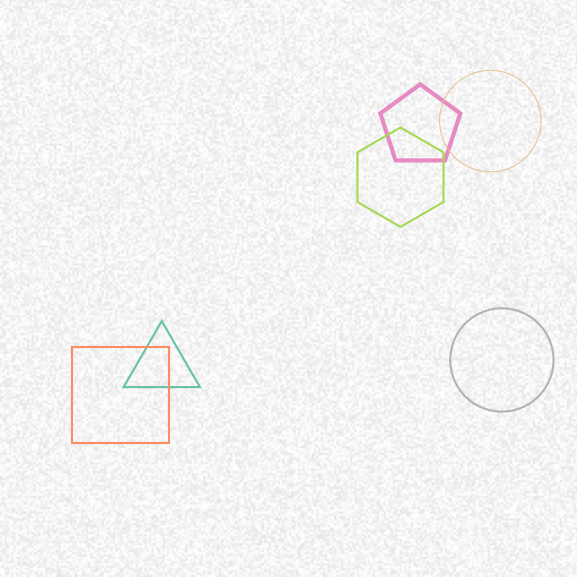[{"shape": "triangle", "thickness": 1, "radius": 0.38, "center": [0.28, 0.367]}, {"shape": "square", "thickness": 1, "radius": 0.42, "center": [0.209, 0.316]}, {"shape": "pentagon", "thickness": 2, "radius": 0.36, "center": [0.728, 0.78]}, {"shape": "hexagon", "thickness": 1, "radius": 0.43, "center": [0.693, 0.692]}, {"shape": "circle", "thickness": 0.5, "radius": 0.44, "center": [0.849, 0.789]}, {"shape": "circle", "thickness": 1, "radius": 0.45, "center": [0.869, 0.376]}]